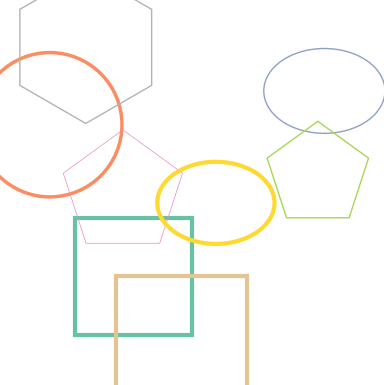[{"shape": "square", "thickness": 3, "radius": 0.76, "center": [0.347, 0.281]}, {"shape": "circle", "thickness": 2.5, "radius": 0.94, "center": [0.129, 0.676]}, {"shape": "oval", "thickness": 1, "radius": 0.79, "center": [0.843, 0.764]}, {"shape": "pentagon", "thickness": 0.5, "radius": 0.81, "center": [0.319, 0.5]}, {"shape": "pentagon", "thickness": 1, "radius": 0.69, "center": [0.826, 0.546]}, {"shape": "oval", "thickness": 3, "radius": 0.76, "center": [0.561, 0.473]}, {"shape": "square", "thickness": 3, "radius": 0.86, "center": [0.472, 0.111]}, {"shape": "hexagon", "thickness": 1, "radius": 0.99, "center": [0.223, 0.877]}]